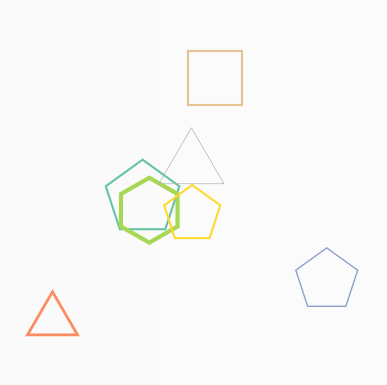[{"shape": "pentagon", "thickness": 1.5, "radius": 0.5, "center": [0.368, 0.485]}, {"shape": "triangle", "thickness": 2, "radius": 0.37, "center": [0.136, 0.167]}, {"shape": "pentagon", "thickness": 1, "radius": 0.42, "center": [0.843, 0.272]}, {"shape": "hexagon", "thickness": 3, "radius": 0.42, "center": [0.385, 0.454]}, {"shape": "pentagon", "thickness": 1.5, "radius": 0.38, "center": [0.496, 0.443]}, {"shape": "square", "thickness": 1.5, "radius": 0.35, "center": [0.554, 0.798]}, {"shape": "triangle", "thickness": 0.5, "radius": 0.48, "center": [0.494, 0.571]}]